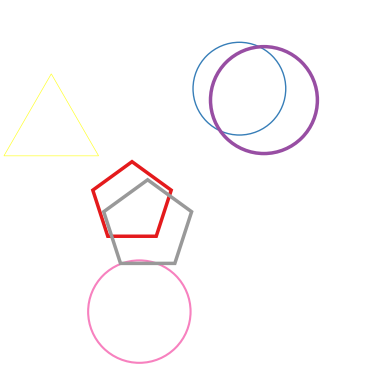[{"shape": "pentagon", "thickness": 2.5, "radius": 0.54, "center": [0.343, 0.473]}, {"shape": "circle", "thickness": 1, "radius": 0.6, "center": [0.622, 0.77]}, {"shape": "circle", "thickness": 2.5, "radius": 0.69, "center": [0.686, 0.74]}, {"shape": "triangle", "thickness": 0.5, "radius": 0.71, "center": [0.133, 0.666]}, {"shape": "circle", "thickness": 1.5, "radius": 0.67, "center": [0.362, 0.191]}, {"shape": "pentagon", "thickness": 2.5, "radius": 0.6, "center": [0.384, 0.413]}]